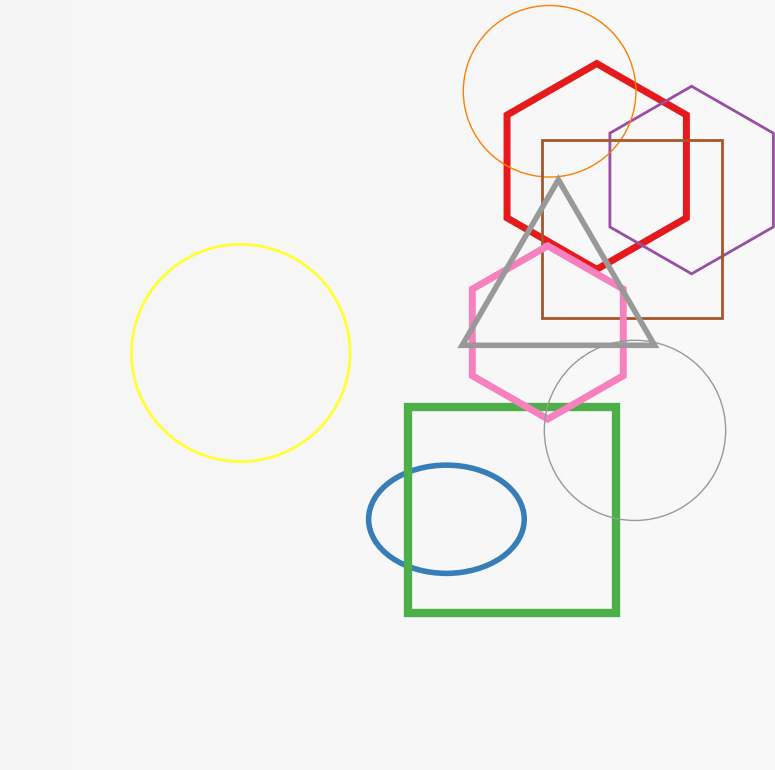[{"shape": "hexagon", "thickness": 2.5, "radius": 0.67, "center": [0.77, 0.784]}, {"shape": "oval", "thickness": 2, "radius": 0.5, "center": [0.576, 0.326]}, {"shape": "square", "thickness": 3, "radius": 0.67, "center": [0.661, 0.338]}, {"shape": "hexagon", "thickness": 1, "radius": 0.61, "center": [0.892, 0.766]}, {"shape": "circle", "thickness": 0.5, "radius": 0.56, "center": [0.709, 0.881]}, {"shape": "circle", "thickness": 1, "radius": 0.71, "center": [0.311, 0.542]}, {"shape": "square", "thickness": 1, "radius": 0.58, "center": [0.815, 0.703]}, {"shape": "hexagon", "thickness": 2.5, "radius": 0.56, "center": [0.707, 0.568]}, {"shape": "triangle", "thickness": 2, "radius": 0.72, "center": [0.72, 0.623]}, {"shape": "circle", "thickness": 0.5, "radius": 0.58, "center": [0.819, 0.441]}]